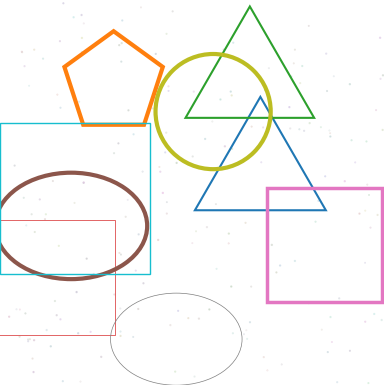[{"shape": "triangle", "thickness": 1.5, "radius": 0.98, "center": [0.676, 0.552]}, {"shape": "pentagon", "thickness": 3, "radius": 0.67, "center": [0.295, 0.785]}, {"shape": "triangle", "thickness": 1.5, "radius": 0.96, "center": [0.649, 0.79]}, {"shape": "square", "thickness": 0.5, "radius": 0.75, "center": [0.148, 0.28]}, {"shape": "oval", "thickness": 3, "radius": 0.99, "center": [0.185, 0.413]}, {"shape": "square", "thickness": 2.5, "radius": 0.74, "center": [0.842, 0.364]}, {"shape": "oval", "thickness": 0.5, "radius": 0.85, "center": [0.458, 0.119]}, {"shape": "circle", "thickness": 3, "radius": 0.75, "center": [0.554, 0.71]}, {"shape": "square", "thickness": 1, "radius": 0.98, "center": [0.195, 0.485]}]